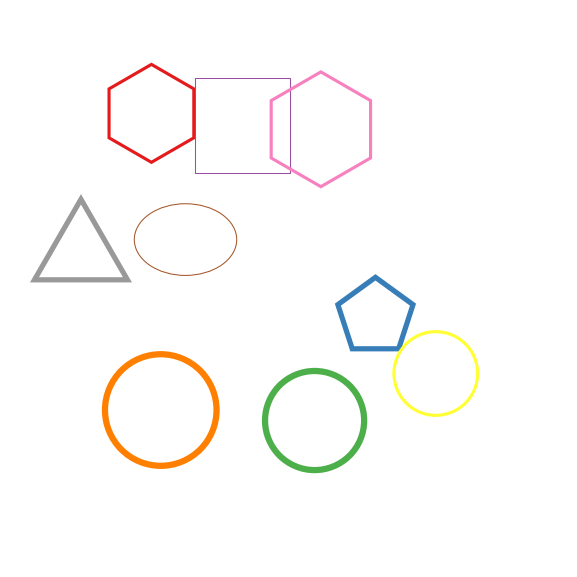[{"shape": "hexagon", "thickness": 1.5, "radius": 0.42, "center": [0.262, 0.803]}, {"shape": "pentagon", "thickness": 2.5, "radius": 0.34, "center": [0.65, 0.451]}, {"shape": "circle", "thickness": 3, "radius": 0.43, "center": [0.545, 0.271]}, {"shape": "square", "thickness": 0.5, "radius": 0.41, "center": [0.42, 0.782]}, {"shape": "circle", "thickness": 3, "radius": 0.48, "center": [0.278, 0.289]}, {"shape": "circle", "thickness": 1.5, "radius": 0.36, "center": [0.755, 0.352]}, {"shape": "oval", "thickness": 0.5, "radius": 0.44, "center": [0.321, 0.584]}, {"shape": "hexagon", "thickness": 1.5, "radius": 0.5, "center": [0.556, 0.775]}, {"shape": "triangle", "thickness": 2.5, "radius": 0.46, "center": [0.14, 0.561]}]